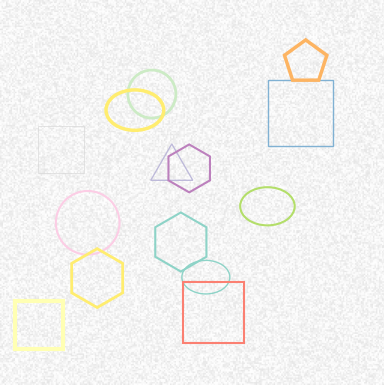[{"shape": "oval", "thickness": 1, "radius": 0.31, "center": [0.535, 0.28]}, {"shape": "hexagon", "thickness": 1.5, "radius": 0.38, "center": [0.47, 0.371]}, {"shape": "square", "thickness": 3, "radius": 0.31, "center": [0.101, 0.156]}, {"shape": "triangle", "thickness": 1, "radius": 0.32, "center": [0.446, 0.563]}, {"shape": "square", "thickness": 1.5, "radius": 0.39, "center": [0.555, 0.188]}, {"shape": "square", "thickness": 1, "radius": 0.42, "center": [0.781, 0.706]}, {"shape": "pentagon", "thickness": 2.5, "radius": 0.29, "center": [0.794, 0.839]}, {"shape": "oval", "thickness": 1.5, "radius": 0.35, "center": [0.695, 0.464]}, {"shape": "circle", "thickness": 1.5, "radius": 0.41, "center": [0.228, 0.421]}, {"shape": "square", "thickness": 0.5, "radius": 0.3, "center": [0.158, 0.612]}, {"shape": "hexagon", "thickness": 1.5, "radius": 0.31, "center": [0.491, 0.563]}, {"shape": "circle", "thickness": 2, "radius": 0.31, "center": [0.395, 0.756]}, {"shape": "hexagon", "thickness": 2, "radius": 0.38, "center": [0.252, 0.278]}, {"shape": "oval", "thickness": 2.5, "radius": 0.37, "center": [0.35, 0.714]}]